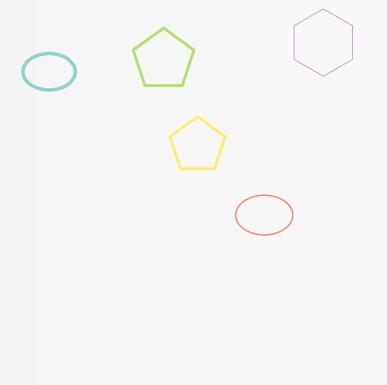[{"shape": "oval", "thickness": 2.5, "radius": 0.34, "center": [0.127, 0.814]}, {"shape": "oval", "thickness": 1, "radius": 0.37, "center": [0.682, 0.441]}, {"shape": "pentagon", "thickness": 2, "radius": 0.41, "center": [0.422, 0.845]}, {"shape": "hexagon", "thickness": 0.5, "radius": 0.44, "center": [0.835, 0.889]}, {"shape": "pentagon", "thickness": 2, "radius": 0.37, "center": [0.51, 0.622]}]